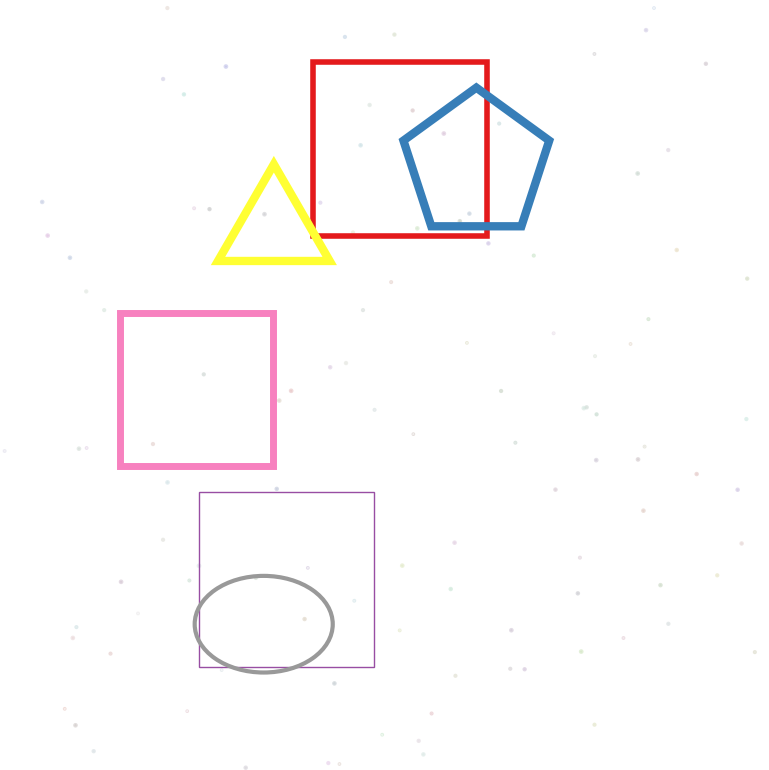[{"shape": "square", "thickness": 2, "radius": 0.56, "center": [0.519, 0.807]}, {"shape": "pentagon", "thickness": 3, "radius": 0.5, "center": [0.619, 0.787]}, {"shape": "square", "thickness": 0.5, "radius": 0.57, "center": [0.372, 0.247]}, {"shape": "triangle", "thickness": 3, "radius": 0.42, "center": [0.356, 0.703]}, {"shape": "square", "thickness": 2.5, "radius": 0.5, "center": [0.255, 0.494]}, {"shape": "oval", "thickness": 1.5, "radius": 0.45, "center": [0.342, 0.189]}]